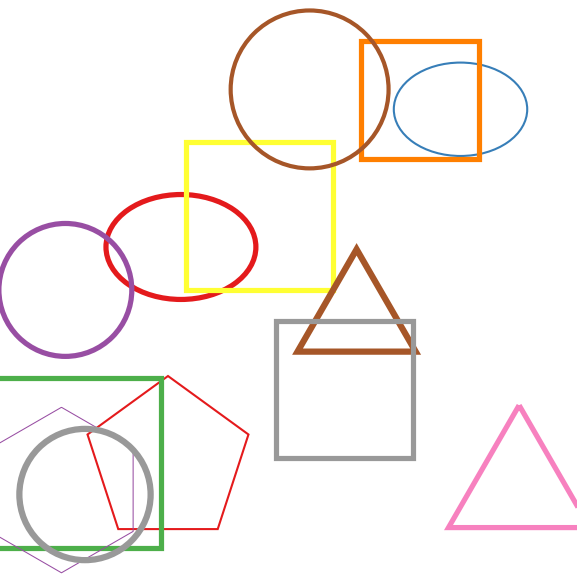[{"shape": "pentagon", "thickness": 1, "radius": 0.73, "center": [0.291, 0.201]}, {"shape": "oval", "thickness": 2.5, "radius": 0.65, "center": [0.313, 0.571]}, {"shape": "oval", "thickness": 1, "radius": 0.58, "center": [0.797, 0.81]}, {"shape": "square", "thickness": 2.5, "radius": 0.73, "center": [0.132, 0.197]}, {"shape": "circle", "thickness": 2.5, "radius": 0.58, "center": [0.113, 0.497]}, {"shape": "hexagon", "thickness": 0.5, "radius": 0.72, "center": [0.106, 0.151]}, {"shape": "square", "thickness": 2.5, "radius": 0.51, "center": [0.727, 0.825]}, {"shape": "square", "thickness": 2.5, "radius": 0.64, "center": [0.45, 0.625]}, {"shape": "triangle", "thickness": 3, "radius": 0.59, "center": [0.617, 0.449]}, {"shape": "circle", "thickness": 2, "radius": 0.68, "center": [0.536, 0.844]}, {"shape": "triangle", "thickness": 2.5, "radius": 0.71, "center": [0.899, 0.156]}, {"shape": "square", "thickness": 2.5, "radius": 0.59, "center": [0.596, 0.325]}, {"shape": "circle", "thickness": 3, "radius": 0.57, "center": [0.147, 0.143]}]